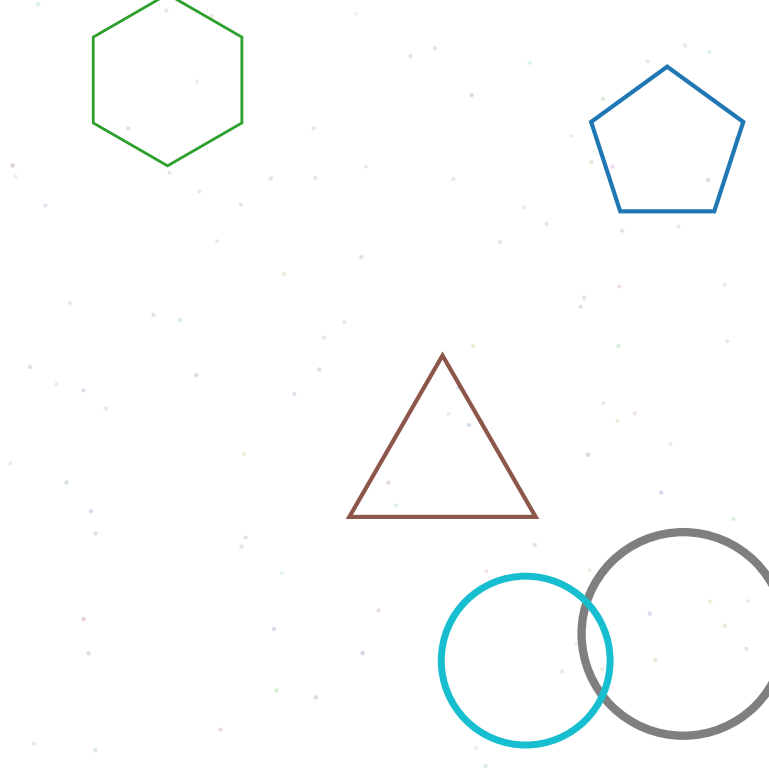[{"shape": "pentagon", "thickness": 1.5, "radius": 0.52, "center": [0.867, 0.81]}, {"shape": "hexagon", "thickness": 1, "radius": 0.56, "center": [0.218, 0.896]}, {"shape": "triangle", "thickness": 1.5, "radius": 0.7, "center": [0.575, 0.399]}, {"shape": "circle", "thickness": 3, "radius": 0.66, "center": [0.887, 0.177]}, {"shape": "circle", "thickness": 2.5, "radius": 0.55, "center": [0.683, 0.142]}]